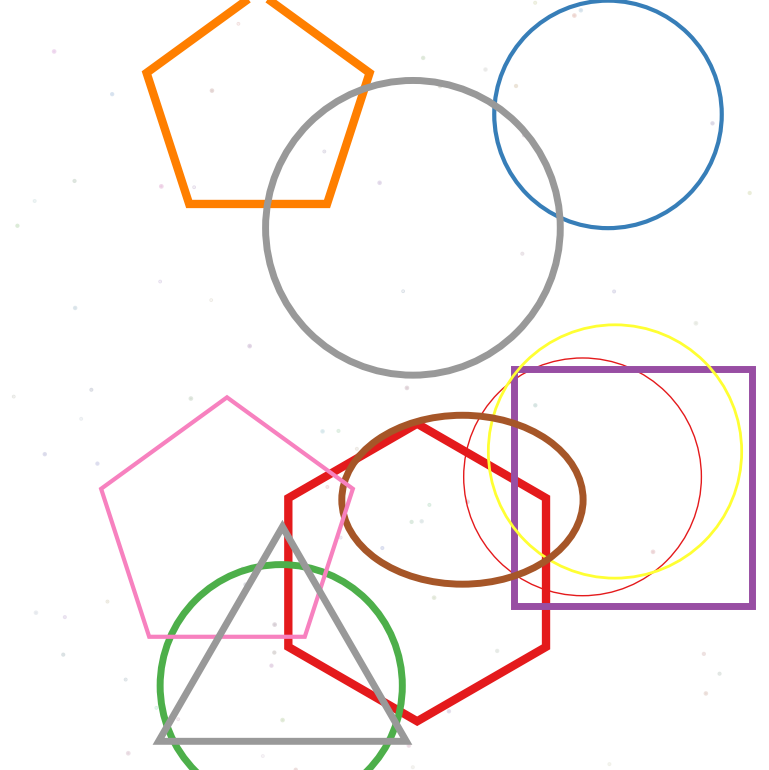[{"shape": "circle", "thickness": 0.5, "radius": 0.77, "center": [0.757, 0.381]}, {"shape": "hexagon", "thickness": 3, "radius": 0.97, "center": [0.542, 0.257]}, {"shape": "circle", "thickness": 1.5, "radius": 0.74, "center": [0.79, 0.851]}, {"shape": "circle", "thickness": 2.5, "radius": 0.79, "center": [0.365, 0.109]}, {"shape": "square", "thickness": 2.5, "radius": 0.77, "center": [0.822, 0.367]}, {"shape": "pentagon", "thickness": 3, "radius": 0.76, "center": [0.335, 0.858]}, {"shape": "circle", "thickness": 1, "radius": 0.82, "center": [0.799, 0.414]}, {"shape": "oval", "thickness": 2.5, "radius": 0.78, "center": [0.601, 0.351]}, {"shape": "pentagon", "thickness": 1.5, "radius": 0.86, "center": [0.295, 0.312]}, {"shape": "triangle", "thickness": 2.5, "radius": 0.93, "center": [0.367, 0.13]}, {"shape": "circle", "thickness": 2.5, "radius": 0.96, "center": [0.536, 0.704]}]